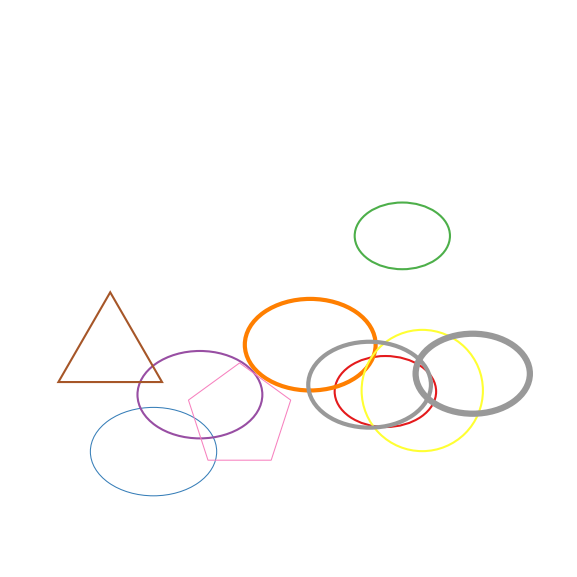[{"shape": "oval", "thickness": 1, "radius": 0.44, "center": [0.667, 0.321]}, {"shape": "oval", "thickness": 0.5, "radius": 0.55, "center": [0.266, 0.217]}, {"shape": "oval", "thickness": 1, "radius": 0.41, "center": [0.697, 0.591]}, {"shape": "oval", "thickness": 1, "radius": 0.54, "center": [0.346, 0.316]}, {"shape": "oval", "thickness": 2, "radius": 0.57, "center": [0.537, 0.402]}, {"shape": "circle", "thickness": 1, "radius": 0.53, "center": [0.731, 0.323]}, {"shape": "triangle", "thickness": 1, "radius": 0.52, "center": [0.191, 0.389]}, {"shape": "pentagon", "thickness": 0.5, "radius": 0.47, "center": [0.415, 0.278]}, {"shape": "oval", "thickness": 3, "radius": 0.49, "center": [0.819, 0.352]}, {"shape": "oval", "thickness": 2, "radius": 0.53, "center": [0.64, 0.333]}]